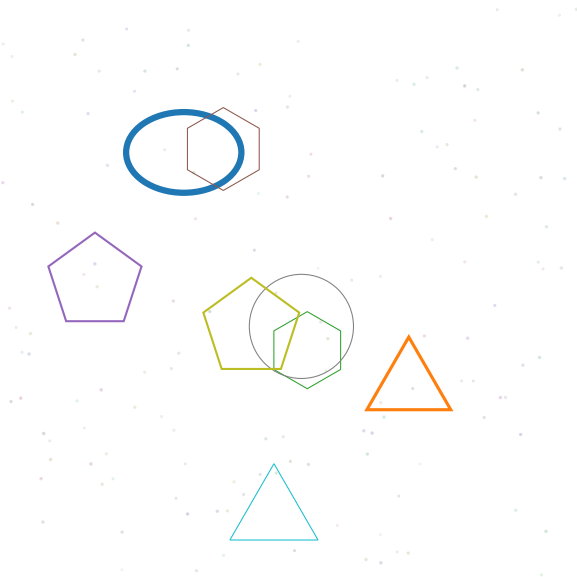[{"shape": "oval", "thickness": 3, "radius": 0.5, "center": [0.318, 0.735]}, {"shape": "triangle", "thickness": 1.5, "radius": 0.42, "center": [0.708, 0.332]}, {"shape": "hexagon", "thickness": 0.5, "radius": 0.33, "center": [0.532, 0.393]}, {"shape": "pentagon", "thickness": 1, "radius": 0.42, "center": [0.164, 0.512]}, {"shape": "hexagon", "thickness": 0.5, "radius": 0.36, "center": [0.387, 0.741]}, {"shape": "circle", "thickness": 0.5, "radius": 0.45, "center": [0.522, 0.434]}, {"shape": "pentagon", "thickness": 1, "radius": 0.44, "center": [0.435, 0.431]}, {"shape": "triangle", "thickness": 0.5, "radius": 0.44, "center": [0.474, 0.108]}]